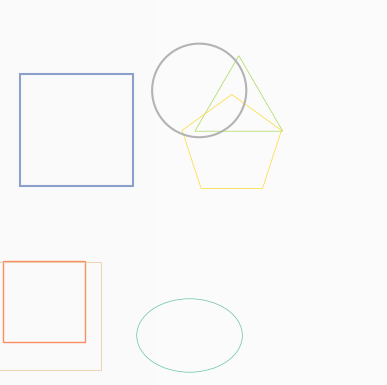[{"shape": "oval", "thickness": 0.5, "radius": 0.68, "center": [0.489, 0.129]}, {"shape": "square", "thickness": 1, "radius": 0.53, "center": [0.113, 0.216]}, {"shape": "square", "thickness": 1.5, "radius": 0.73, "center": [0.198, 0.662]}, {"shape": "triangle", "thickness": 0.5, "radius": 0.65, "center": [0.616, 0.725]}, {"shape": "pentagon", "thickness": 0.5, "radius": 0.67, "center": [0.598, 0.62]}, {"shape": "square", "thickness": 0.5, "radius": 0.7, "center": [0.121, 0.18]}, {"shape": "circle", "thickness": 1.5, "radius": 0.61, "center": [0.514, 0.765]}]